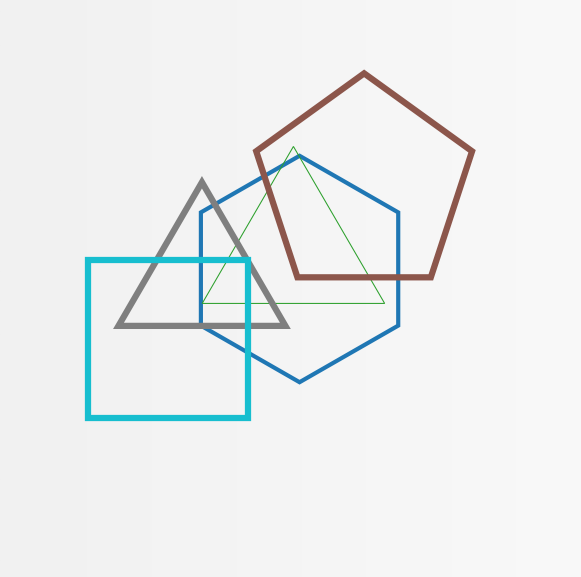[{"shape": "hexagon", "thickness": 2, "radius": 0.98, "center": [0.515, 0.533]}, {"shape": "triangle", "thickness": 0.5, "radius": 0.91, "center": [0.505, 0.564]}, {"shape": "pentagon", "thickness": 3, "radius": 0.98, "center": [0.626, 0.677]}, {"shape": "triangle", "thickness": 3, "radius": 0.83, "center": [0.347, 0.518]}, {"shape": "square", "thickness": 3, "radius": 0.68, "center": [0.289, 0.412]}]